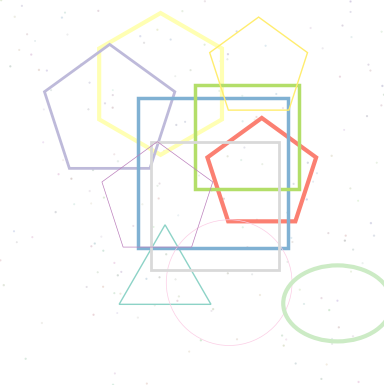[{"shape": "triangle", "thickness": 1, "radius": 0.69, "center": [0.429, 0.278]}, {"shape": "hexagon", "thickness": 3, "radius": 0.92, "center": [0.417, 0.782]}, {"shape": "pentagon", "thickness": 2, "radius": 0.89, "center": [0.285, 0.707]}, {"shape": "pentagon", "thickness": 3, "radius": 0.74, "center": [0.68, 0.545]}, {"shape": "square", "thickness": 2.5, "radius": 0.97, "center": [0.553, 0.551]}, {"shape": "square", "thickness": 2.5, "radius": 0.67, "center": [0.641, 0.643]}, {"shape": "circle", "thickness": 0.5, "radius": 0.82, "center": [0.595, 0.266]}, {"shape": "square", "thickness": 2, "radius": 0.83, "center": [0.558, 0.465]}, {"shape": "pentagon", "thickness": 0.5, "radius": 0.76, "center": [0.409, 0.481]}, {"shape": "oval", "thickness": 3, "radius": 0.71, "center": [0.877, 0.212]}, {"shape": "pentagon", "thickness": 1, "radius": 0.67, "center": [0.672, 0.822]}]